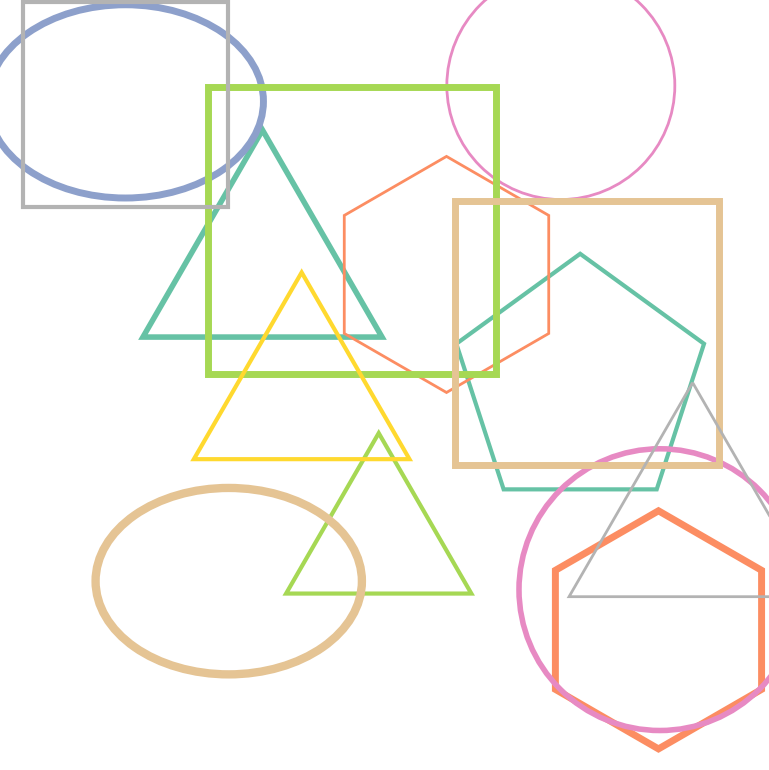[{"shape": "triangle", "thickness": 2, "radius": 0.9, "center": [0.341, 0.652]}, {"shape": "pentagon", "thickness": 1.5, "radius": 0.85, "center": [0.753, 0.501]}, {"shape": "hexagon", "thickness": 1, "radius": 0.77, "center": [0.58, 0.644]}, {"shape": "hexagon", "thickness": 2.5, "radius": 0.77, "center": [0.855, 0.182]}, {"shape": "oval", "thickness": 2.5, "radius": 0.9, "center": [0.163, 0.868]}, {"shape": "circle", "thickness": 1, "radius": 0.74, "center": [0.728, 0.889]}, {"shape": "circle", "thickness": 2, "radius": 0.91, "center": [0.857, 0.234]}, {"shape": "square", "thickness": 2.5, "radius": 0.93, "center": [0.457, 0.7]}, {"shape": "triangle", "thickness": 1.5, "radius": 0.69, "center": [0.492, 0.299]}, {"shape": "triangle", "thickness": 1.5, "radius": 0.81, "center": [0.392, 0.485]}, {"shape": "oval", "thickness": 3, "radius": 0.86, "center": [0.297, 0.245]}, {"shape": "square", "thickness": 2.5, "radius": 0.86, "center": [0.762, 0.567]}, {"shape": "square", "thickness": 1.5, "radius": 0.67, "center": [0.163, 0.864]}, {"shape": "triangle", "thickness": 1, "radius": 0.93, "center": [0.9, 0.318]}]